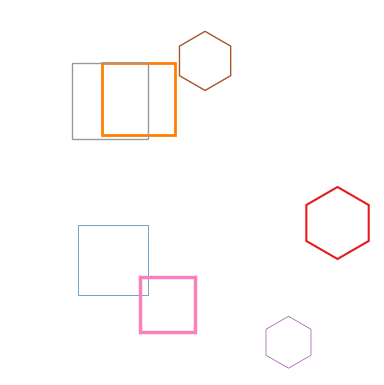[{"shape": "hexagon", "thickness": 1.5, "radius": 0.47, "center": [0.877, 0.421]}, {"shape": "square", "thickness": 0.5, "radius": 0.45, "center": [0.293, 0.325]}, {"shape": "hexagon", "thickness": 0.5, "radius": 0.34, "center": [0.749, 0.111]}, {"shape": "square", "thickness": 2, "radius": 0.47, "center": [0.36, 0.743]}, {"shape": "hexagon", "thickness": 1, "radius": 0.38, "center": [0.533, 0.842]}, {"shape": "square", "thickness": 2.5, "radius": 0.36, "center": [0.436, 0.21]}, {"shape": "square", "thickness": 1, "radius": 0.49, "center": [0.286, 0.738]}]